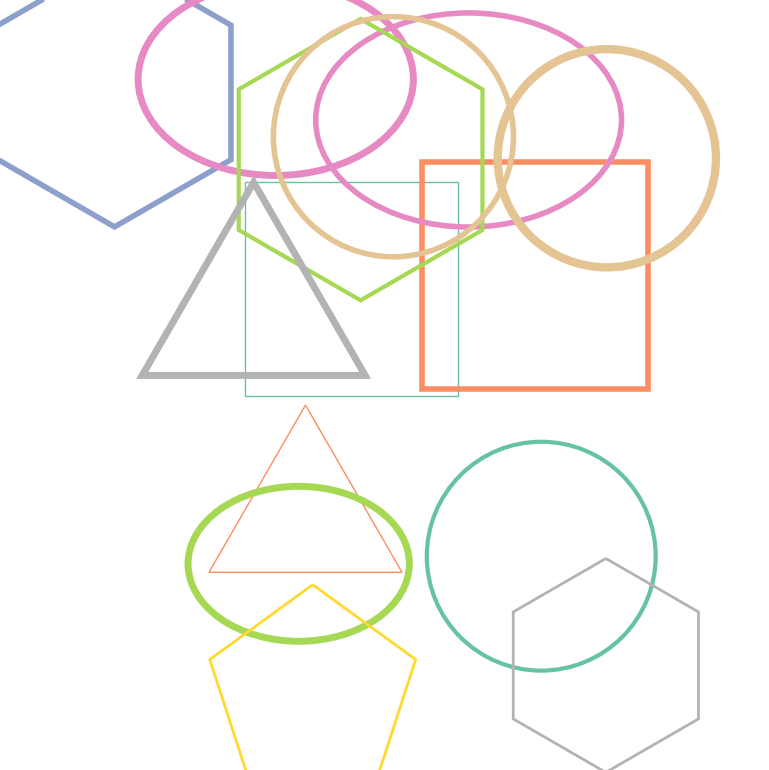[{"shape": "circle", "thickness": 1.5, "radius": 0.74, "center": [0.703, 0.278]}, {"shape": "square", "thickness": 0.5, "radius": 0.69, "center": [0.457, 0.625]}, {"shape": "square", "thickness": 2, "radius": 0.74, "center": [0.695, 0.642]}, {"shape": "triangle", "thickness": 0.5, "radius": 0.72, "center": [0.397, 0.329]}, {"shape": "hexagon", "thickness": 2, "radius": 0.87, "center": [0.149, 0.88]}, {"shape": "oval", "thickness": 2.5, "radius": 0.89, "center": [0.358, 0.897]}, {"shape": "oval", "thickness": 2, "radius": 0.99, "center": [0.609, 0.844]}, {"shape": "oval", "thickness": 2.5, "radius": 0.72, "center": [0.388, 0.268]}, {"shape": "hexagon", "thickness": 1.5, "radius": 0.91, "center": [0.468, 0.793]}, {"shape": "pentagon", "thickness": 1, "radius": 0.7, "center": [0.406, 0.1]}, {"shape": "circle", "thickness": 2, "radius": 0.78, "center": [0.511, 0.822]}, {"shape": "circle", "thickness": 3, "radius": 0.71, "center": [0.788, 0.795]}, {"shape": "triangle", "thickness": 2.5, "radius": 0.84, "center": [0.329, 0.596]}, {"shape": "hexagon", "thickness": 1, "radius": 0.69, "center": [0.787, 0.136]}]